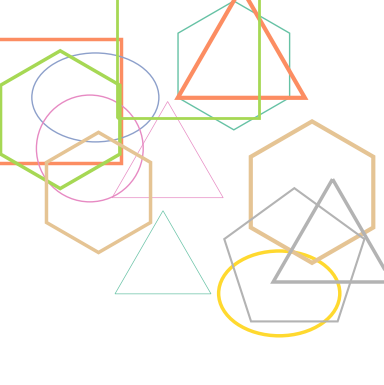[{"shape": "triangle", "thickness": 0.5, "radius": 0.72, "center": [0.423, 0.309]}, {"shape": "hexagon", "thickness": 1, "radius": 0.84, "center": [0.607, 0.83]}, {"shape": "square", "thickness": 2.5, "radius": 0.81, "center": [0.154, 0.738]}, {"shape": "triangle", "thickness": 3, "radius": 0.95, "center": [0.627, 0.841]}, {"shape": "oval", "thickness": 1, "radius": 0.82, "center": [0.248, 0.747]}, {"shape": "circle", "thickness": 1, "radius": 0.69, "center": [0.233, 0.614]}, {"shape": "triangle", "thickness": 0.5, "radius": 0.83, "center": [0.435, 0.57]}, {"shape": "hexagon", "thickness": 2.5, "radius": 0.89, "center": [0.156, 0.689]}, {"shape": "square", "thickness": 2, "radius": 0.92, "center": [0.489, 0.879]}, {"shape": "oval", "thickness": 2.5, "radius": 0.79, "center": [0.725, 0.238]}, {"shape": "hexagon", "thickness": 2.5, "radius": 0.78, "center": [0.256, 0.5]}, {"shape": "hexagon", "thickness": 3, "radius": 0.92, "center": [0.811, 0.501]}, {"shape": "pentagon", "thickness": 1.5, "radius": 0.96, "center": [0.765, 0.32]}, {"shape": "triangle", "thickness": 2.5, "radius": 0.89, "center": [0.864, 0.357]}]